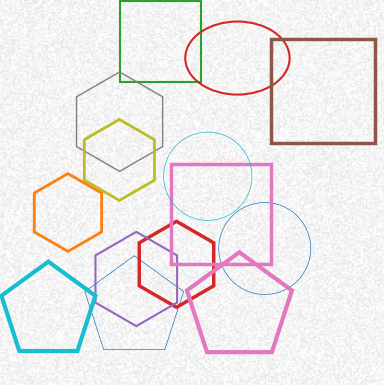[{"shape": "circle", "thickness": 0.5, "radius": 0.6, "center": [0.688, 0.355]}, {"shape": "pentagon", "thickness": 0.5, "radius": 0.67, "center": [0.349, 0.201]}, {"shape": "hexagon", "thickness": 2, "radius": 0.51, "center": [0.177, 0.448]}, {"shape": "square", "thickness": 1.5, "radius": 0.53, "center": [0.417, 0.892]}, {"shape": "hexagon", "thickness": 2.5, "radius": 0.56, "center": [0.458, 0.313]}, {"shape": "oval", "thickness": 1.5, "radius": 0.68, "center": [0.617, 0.849]}, {"shape": "hexagon", "thickness": 1.5, "radius": 0.61, "center": [0.354, 0.275]}, {"shape": "square", "thickness": 2.5, "radius": 0.67, "center": [0.839, 0.763]}, {"shape": "square", "thickness": 2.5, "radius": 0.65, "center": [0.573, 0.443]}, {"shape": "pentagon", "thickness": 3, "radius": 0.72, "center": [0.622, 0.201]}, {"shape": "hexagon", "thickness": 1, "radius": 0.65, "center": [0.311, 0.684]}, {"shape": "hexagon", "thickness": 2, "radius": 0.53, "center": [0.31, 0.585]}, {"shape": "circle", "thickness": 0.5, "radius": 0.57, "center": [0.54, 0.542]}, {"shape": "pentagon", "thickness": 3, "radius": 0.64, "center": [0.126, 0.192]}]